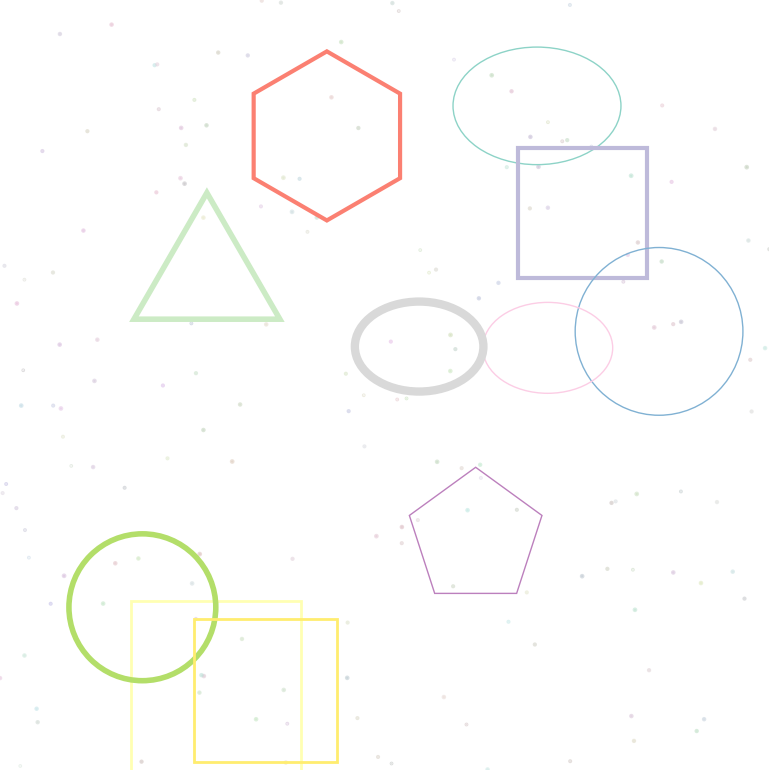[{"shape": "oval", "thickness": 0.5, "radius": 0.55, "center": [0.697, 0.863]}, {"shape": "square", "thickness": 1, "radius": 0.55, "center": [0.28, 0.109]}, {"shape": "square", "thickness": 1.5, "radius": 0.42, "center": [0.756, 0.724]}, {"shape": "hexagon", "thickness": 1.5, "radius": 0.55, "center": [0.425, 0.823]}, {"shape": "circle", "thickness": 0.5, "radius": 0.54, "center": [0.856, 0.57]}, {"shape": "circle", "thickness": 2, "radius": 0.48, "center": [0.185, 0.211]}, {"shape": "oval", "thickness": 0.5, "radius": 0.42, "center": [0.711, 0.548]}, {"shape": "oval", "thickness": 3, "radius": 0.42, "center": [0.544, 0.55]}, {"shape": "pentagon", "thickness": 0.5, "radius": 0.45, "center": [0.618, 0.303]}, {"shape": "triangle", "thickness": 2, "radius": 0.55, "center": [0.269, 0.64]}, {"shape": "square", "thickness": 1, "radius": 0.47, "center": [0.345, 0.103]}]